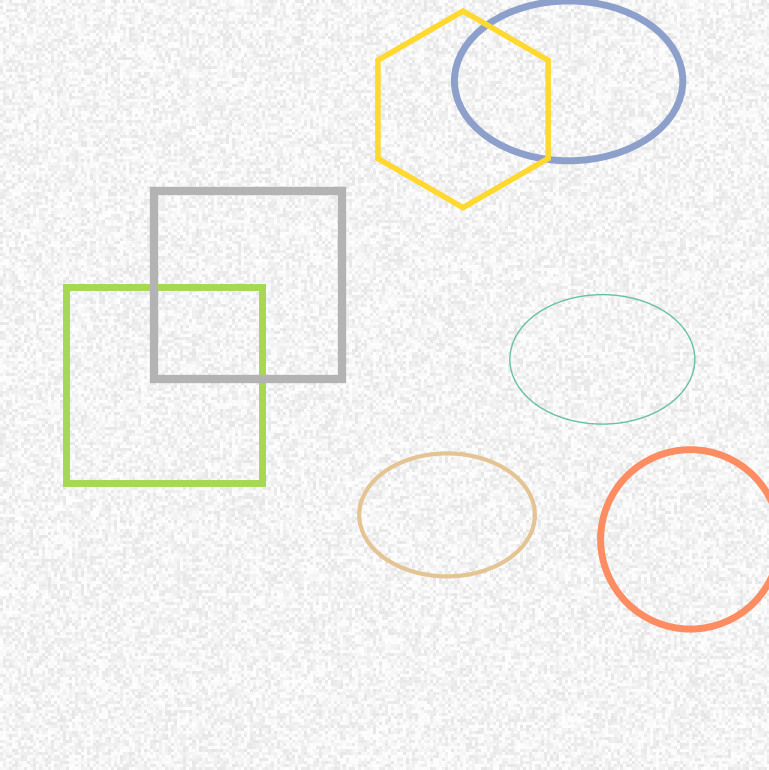[{"shape": "oval", "thickness": 0.5, "radius": 0.6, "center": [0.782, 0.533]}, {"shape": "circle", "thickness": 2.5, "radius": 0.58, "center": [0.897, 0.3]}, {"shape": "oval", "thickness": 2.5, "radius": 0.74, "center": [0.738, 0.895]}, {"shape": "square", "thickness": 2.5, "radius": 0.64, "center": [0.213, 0.5]}, {"shape": "hexagon", "thickness": 2, "radius": 0.64, "center": [0.601, 0.858]}, {"shape": "oval", "thickness": 1.5, "radius": 0.57, "center": [0.581, 0.331]}, {"shape": "square", "thickness": 3, "radius": 0.61, "center": [0.322, 0.63]}]